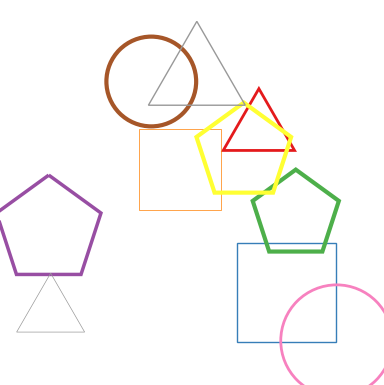[{"shape": "triangle", "thickness": 2, "radius": 0.53, "center": [0.672, 0.663]}, {"shape": "square", "thickness": 1, "radius": 0.64, "center": [0.745, 0.241]}, {"shape": "pentagon", "thickness": 3, "radius": 0.59, "center": [0.768, 0.442]}, {"shape": "pentagon", "thickness": 2.5, "radius": 0.71, "center": [0.127, 0.403]}, {"shape": "square", "thickness": 0.5, "radius": 0.53, "center": [0.468, 0.559]}, {"shape": "pentagon", "thickness": 3, "radius": 0.65, "center": [0.633, 0.604]}, {"shape": "circle", "thickness": 3, "radius": 0.58, "center": [0.393, 0.788]}, {"shape": "circle", "thickness": 2, "radius": 0.73, "center": [0.874, 0.115]}, {"shape": "triangle", "thickness": 0.5, "radius": 0.51, "center": [0.132, 0.188]}, {"shape": "triangle", "thickness": 1, "radius": 0.73, "center": [0.511, 0.799]}]